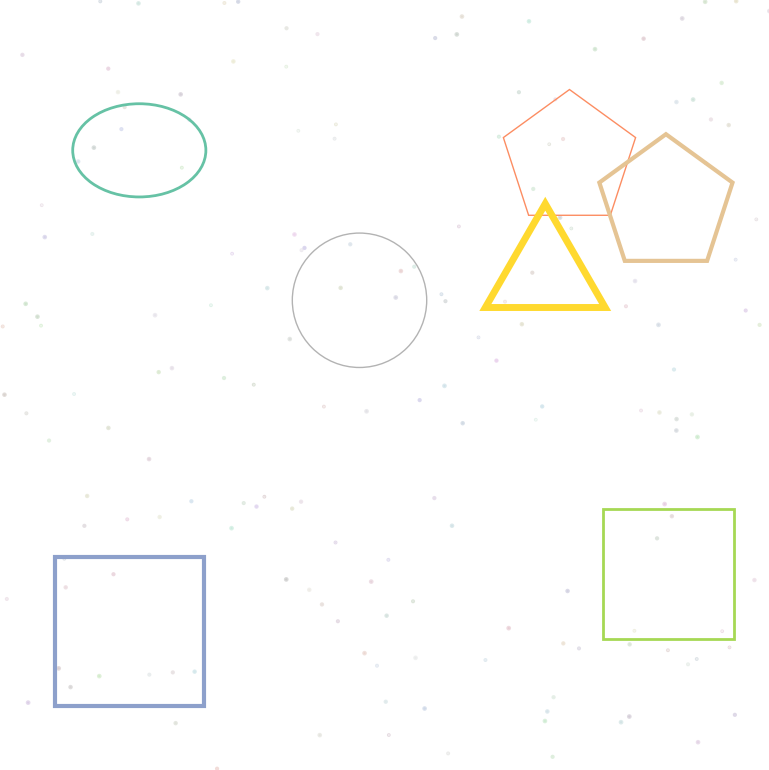[{"shape": "oval", "thickness": 1, "radius": 0.43, "center": [0.181, 0.805]}, {"shape": "pentagon", "thickness": 0.5, "radius": 0.45, "center": [0.74, 0.793]}, {"shape": "square", "thickness": 1.5, "radius": 0.48, "center": [0.169, 0.179]}, {"shape": "square", "thickness": 1, "radius": 0.42, "center": [0.868, 0.255]}, {"shape": "triangle", "thickness": 2.5, "radius": 0.45, "center": [0.708, 0.646]}, {"shape": "pentagon", "thickness": 1.5, "radius": 0.45, "center": [0.865, 0.735]}, {"shape": "circle", "thickness": 0.5, "radius": 0.44, "center": [0.467, 0.61]}]